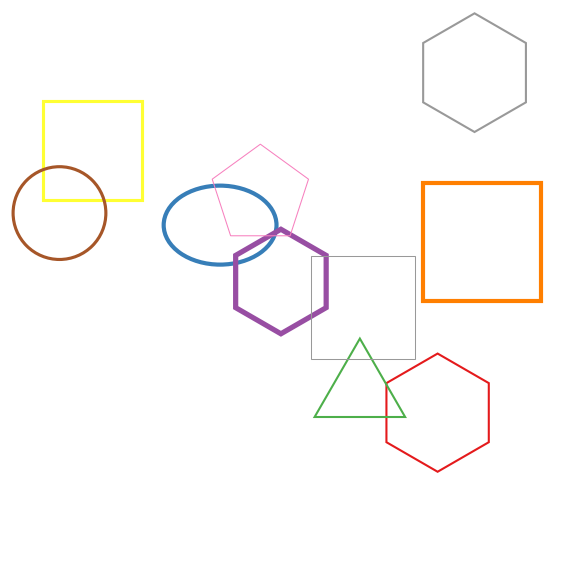[{"shape": "hexagon", "thickness": 1, "radius": 0.51, "center": [0.758, 0.285]}, {"shape": "oval", "thickness": 2, "radius": 0.49, "center": [0.381, 0.609]}, {"shape": "triangle", "thickness": 1, "radius": 0.45, "center": [0.623, 0.322]}, {"shape": "hexagon", "thickness": 2.5, "radius": 0.45, "center": [0.486, 0.512]}, {"shape": "square", "thickness": 2, "radius": 0.51, "center": [0.834, 0.58]}, {"shape": "square", "thickness": 1.5, "radius": 0.43, "center": [0.16, 0.738]}, {"shape": "circle", "thickness": 1.5, "radius": 0.4, "center": [0.103, 0.63]}, {"shape": "pentagon", "thickness": 0.5, "radius": 0.44, "center": [0.451, 0.662]}, {"shape": "square", "thickness": 0.5, "radius": 0.45, "center": [0.628, 0.467]}, {"shape": "hexagon", "thickness": 1, "radius": 0.51, "center": [0.822, 0.873]}]